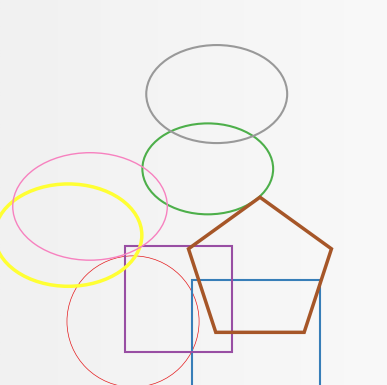[{"shape": "circle", "thickness": 0.5, "radius": 0.85, "center": [0.343, 0.165]}, {"shape": "square", "thickness": 1.5, "radius": 0.83, "center": [0.66, 0.106]}, {"shape": "oval", "thickness": 1.5, "radius": 0.84, "center": [0.536, 0.561]}, {"shape": "square", "thickness": 1.5, "radius": 0.69, "center": [0.46, 0.223]}, {"shape": "oval", "thickness": 2.5, "radius": 0.95, "center": [0.176, 0.389]}, {"shape": "pentagon", "thickness": 2.5, "radius": 0.97, "center": [0.671, 0.294]}, {"shape": "oval", "thickness": 1, "radius": 1.0, "center": [0.232, 0.464]}, {"shape": "oval", "thickness": 1.5, "radius": 0.91, "center": [0.559, 0.756]}]